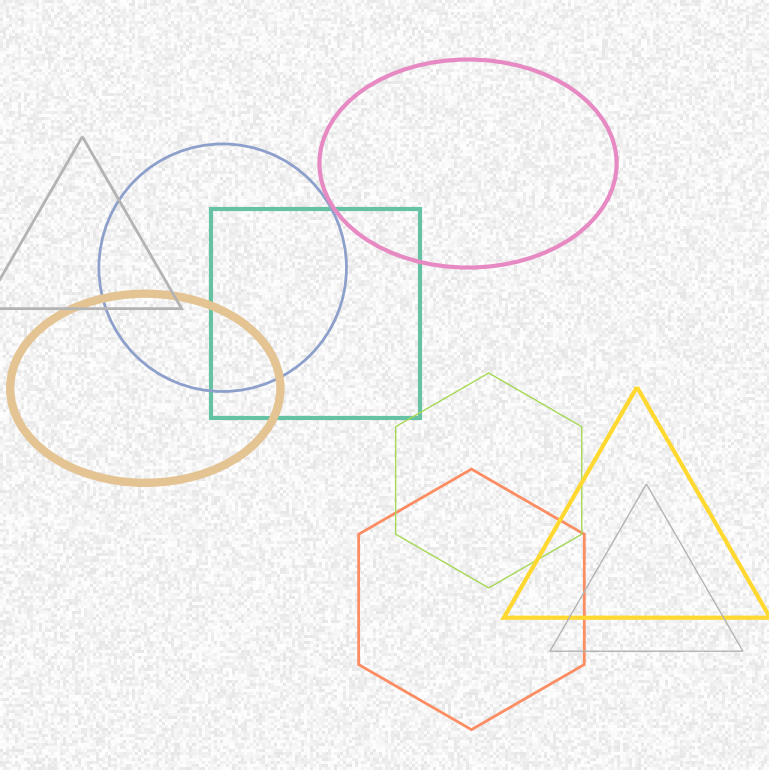[{"shape": "square", "thickness": 1.5, "radius": 0.68, "center": [0.41, 0.593]}, {"shape": "hexagon", "thickness": 1, "radius": 0.85, "center": [0.612, 0.222]}, {"shape": "circle", "thickness": 1, "radius": 0.8, "center": [0.289, 0.652]}, {"shape": "oval", "thickness": 1.5, "radius": 0.97, "center": [0.608, 0.788]}, {"shape": "hexagon", "thickness": 0.5, "radius": 0.7, "center": [0.635, 0.376]}, {"shape": "triangle", "thickness": 1.5, "radius": 1.0, "center": [0.827, 0.298]}, {"shape": "oval", "thickness": 3, "radius": 0.88, "center": [0.189, 0.496]}, {"shape": "triangle", "thickness": 0.5, "radius": 0.72, "center": [0.84, 0.227]}, {"shape": "triangle", "thickness": 1, "radius": 0.74, "center": [0.107, 0.674]}]